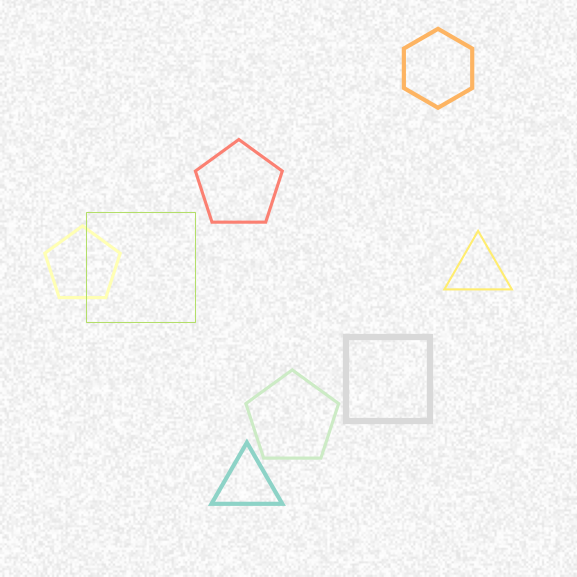[{"shape": "triangle", "thickness": 2, "radius": 0.35, "center": [0.428, 0.162]}, {"shape": "pentagon", "thickness": 1.5, "radius": 0.34, "center": [0.143, 0.539]}, {"shape": "pentagon", "thickness": 1.5, "radius": 0.4, "center": [0.414, 0.678]}, {"shape": "hexagon", "thickness": 2, "radius": 0.34, "center": [0.759, 0.881]}, {"shape": "square", "thickness": 0.5, "radius": 0.47, "center": [0.243, 0.537]}, {"shape": "square", "thickness": 3, "radius": 0.36, "center": [0.672, 0.343]}, {"shape": "pentagon", "thickness": 1.5, "radius": 0.42, "center": [0.506, 0.274]}, {"shape": "triangle", "thickness": 1, "radius": 0.34, "center": [0.828, 0.532]}]